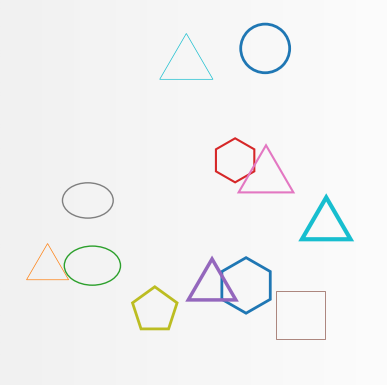[{"shape": "hexagon", "thickness": 2, "radius": 0.36, "center": [0.635, 0.259]}, {"shape": "circle", "thickness": 2, "radius": 0.32, "center": [0.684, 0.874]}, {"shape": "triangle", "thickness": 0.5, "radius": 0.31, "center": [0.123, 0.305]}, {"shape": "oval", "thickness": 1, "radius": 0.36, "center": [0.238, 0.31]}, {"shape": "hexagon", "thickness": 1.5, "radius": 0.29, "center": [0.607, 0.584]}, {"shape": "triangle", "thickness": 2.5, "radius": 0.35, "center": [0.547, 0.256]}, {"shape": "square", "thickness": 0.5, "radius": 0.31, "center": [0.775, 0.182]}, {"shape": "triangle", "thickness": 1.5, "radius": 0.41, "center": [0.686, 0.541]}, {"shape": "oval", "thickness": 1, "radius": 0.33, "center": [0.227, 0.479]}, {"shape": "pentagon", "thickness": 2, "radius": 0.3, "center": [0.399, 0.195]}, {"shape": "triangle", "thickness": 0.5, "radius": 0.4, "center": [0.481, 0.834]}, {"shape": "triangle", "thickness": 3, "radius": 0.36, "center": [0.842, 0.415]}]